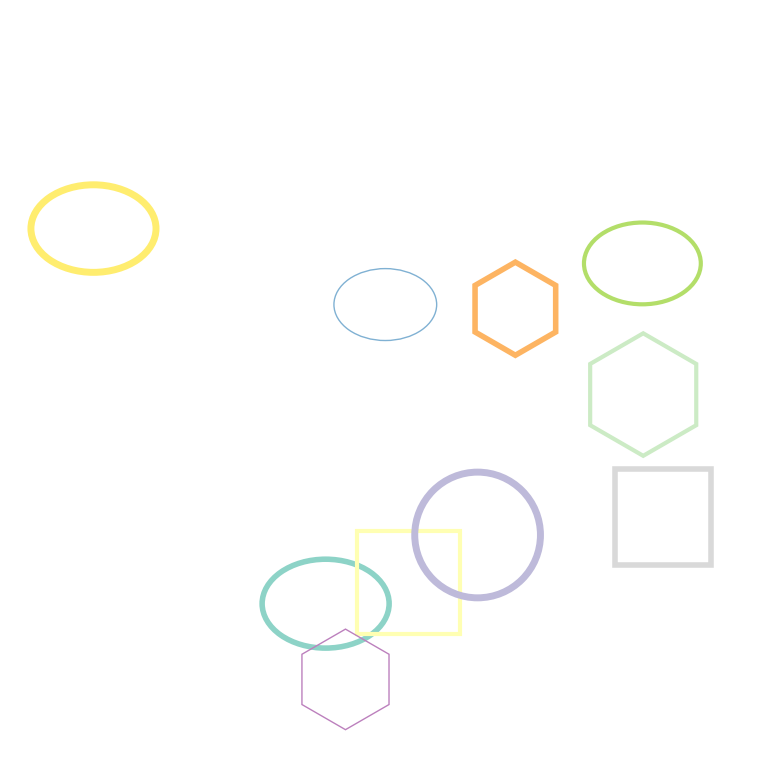[{"shape": "oval", "thickness": 2, "radius": 0.41, "center": [0.423, 0.216]}, {"shape": "square", "thickness": 1.5, "radius": 0.34, "center": [0.531, 0.243]}, {"shape": "circle", "thickness": 2.5, "radius": 0.41, "center": [0.62, 0.305]}, {"shape": "oval", "thickness": 0.5, "radius": 0.33, "center": [0.5, 0.604]}, {"shape": "hexagon", "thickness": 2, "radius": 0.3, "center": [0.669, 0.599]}, {"shape": "oval", "thickness": 1.5, "radius": 0.38, "center": [0.834, 0.658]}, {"shape": "square", "thickness": 2, "radius": 0.31, "center": [0.861, 0.329]}, {"shape": "hexagon", "thickness": 0.5, "radius": 0.33, "center": [0.449, 0.118]}, {"shape": "hexagon", "thickness": 1.5, "radius": 0.4, "center": [0.835, 0.488]}, {"shape": "oval", "thickness": 2.5, "radius": 0.41, "center": [0.121, 0.703]}]